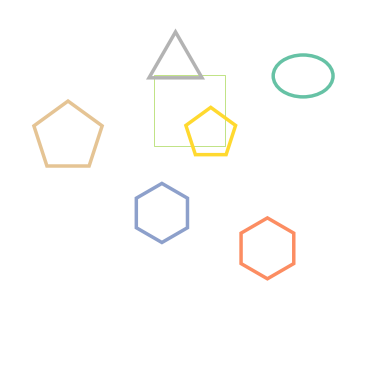[{"shape": "oval", "thickness": 2.5, "radius": 0.39, "center": [0.787, 0.803]}, {"shape": "hexagon", "thickness": 2.5, "radius": 0.4, "center": [0.695, 0.355]}, {"shape": "hexagon", "thickness": 2.5, "radius": 0.38, "center": [0.421, 0.447]}, {"shape": "square", "thickness": 0.5, "radius": 0.46, "center": [0.492, 0.712]}, {"shape": "pentagon", "thickness": 2.5, "radius": 0.34, "center": [0.547, 0.653]}, {"shape": "pentagon", "thickness": 2.5, "radius": 0.47, "center": [0.177, 0.644]}, {"shape": "triangle", "thickness": 2.5, "radius": 0.4, "center": [0.456, 0.838]}]